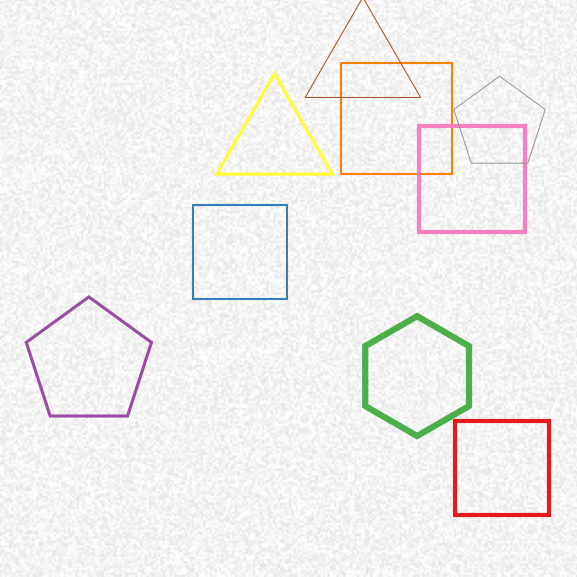[{"shape": "square", "thickness": 2, "radius": 0.41, "center": [0.869, 0.188]}, {"shape": "square", "thickness": 1, "radius": 0.41, "center": [0.415, 0.562]}, {"shape": "hexagon", "thickness": 3, "radius": 0.52, "center": [0.722, 0.348]}, {"shape": "pentagon", "thickness": 1.5, "radius": 0.57, "center": [0.154, 0.371]}, {"shape": "square", "thickness": 1, "radius": 0.48, "center": [0.687, 0.794]}, {"shape": "triangle", "thickness": 1.5, "radius": 0.58, "center": [0.475, 0.756]}, {"shape": "triangle", "thickness": 0.5, "radius": 0.58, "center": [0.628, 0.888]}, {"shape": "square", "thickness": 2, "radius": 0.46, "center": [0.817, 0.689]}, {"shape": "pentagon", "thickness": 0.5, "radius": 0.42, "center": [0.865, 0.784]}]